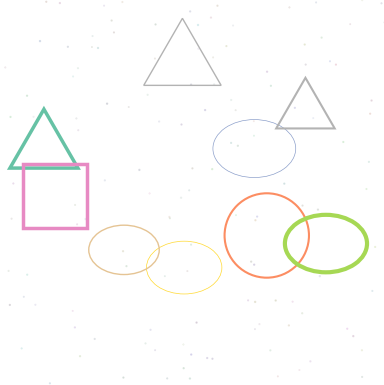[{"shape": "triangle", "thickness": 2.5, "radius": 0.51, "center": [0.114, 0.614]}, {"shape": "circle", "thickness": 1.5, "radius": 0.55, "center": [0.693, 0.388]}, {"shape": "oval", "thickness": 0.5, "radius": 0.54, "center": [0.661, 0.614]}, {"shape": "square", "thickness": 2.5, "radius": 0.42, "center": [0.143, 0.491]}, {"shape": "oval", "thickness": 3, "radius": 0.53, "center": [0.847, 0.367]}, {"shape": "oval", "thickness": 0.5, "radius": 0.49, "center": [0.478, 0.305]}, {"shape": "oval", "thickness": 1, "radius": 0.46, "center": [0.322, 0.351]}, {"shape": "triangle", "thickness": 1.5, "radius": 0.44, "center": [0.793, 0.71]}, {"shape": "triangle", "thickness": 1, "radius": 0.58, "center": [0.474, 0.836]}]